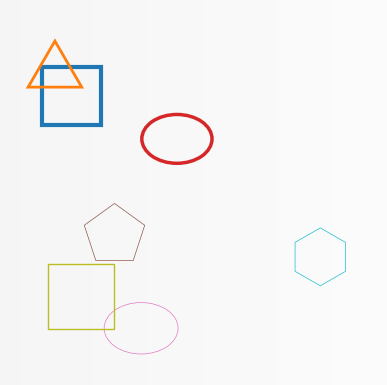[{"shape": "square", "thickness": 3, "radius": 0.38, "center": [0.184, 0.75]}, {"shape": "triangle", "thickness": 2, "radius": 0.4, "center": [0.142, 0.814]}, {"shape": "oval", "thickness": 2.5, "radius": 0.45, "center": [0.457, 0.639]}, {"shape": "pentagon", "thickness": 0.5, "radius": 0.41, "center": [0.295, 0.39]}, {"shape": "oval", "thickness": 0.5, "radius": 0.48, "center": [0.364, 0.147]}, {"shape": "square", "thickness": 1, "radius": 0.43, "center": [0.21, 0.23]}, {"shape": "hexagon", "thickness": 0.5, "radius": 0.38, "center": [0.827, 0.333]}]